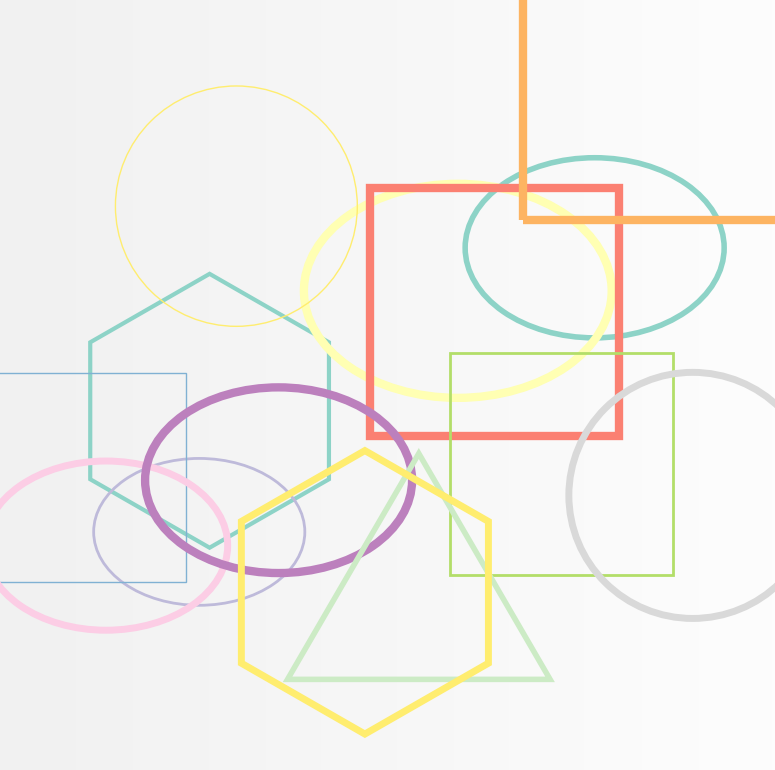[{"shape": "oval", "thickness": 2, "radius": 0.84, "center": [0.767, 0.678]}, {"shape": "hexagon", "thickness": 1.5, "radius": 0.89, "center": [0.27, 0.467]}, {"shape": "oval", "thickness": 3, "radius": 0.99, "center": [0.591, 0.622]}, {"shape": "oval", "thickness": 1, "radius": 0.68, "center": [0.257, 0.309]}, {"shape": "square", "thickness": 3, "radius": 0.8, "center": [0.639, 0.595]}, {"shape": "square", "thickness": 0.5, "radius": 0.68, "center": [0.105, 0.38]}, {"shape": "square", "thickness": 3, "radius": 0.83, "center": [0.841, 0.88]}, {"shape": "square", "thickness": 1, "radius": 0.72, "center": [0.724, 0.398]}, {"shape": "oval", "thickness": 2.5, "radius": 0.78, "center": [0.137, 0.291]}, {"shape": "circle", "thickness": 2.5, "radius": 0.8, "center": [0.894, 0.357]}, {"shape": "oval", "thickness": 3, "radius": 0.86, "center": [0.359, 0.376]}, {"shape": "triangle", "thickness": 2, "radius": 0.98, "center": [0.54, 0.215]}, {"shape": "hexagon", "thickness": 2.5, "radius": 0.92, "center": [0.471, 0.231]}, {"shape": "circle", "thickness": 0.5, "radius": 0.78, "center": [0.305, 0.732]}]